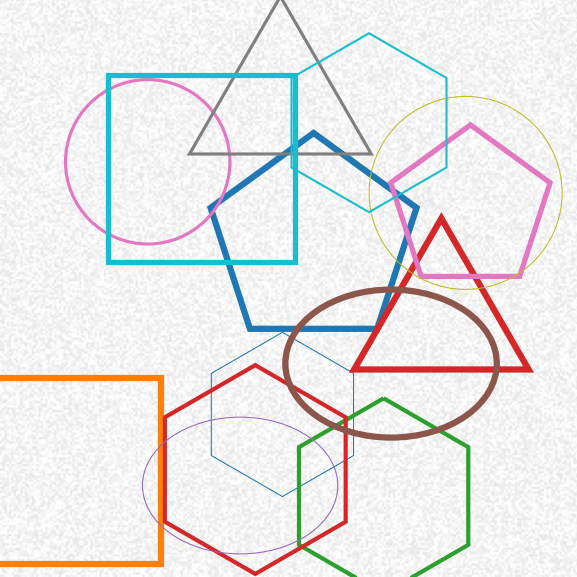[{"shape": "hexagon", "thickness": 0.5, "radius": 0.71, "center": [0.489, 0.281]}, {"shape": "pentagon", "thickness": 3, "radius": 0.94, "center": [0.543, 0.581]}, {"shape": "square", "thickness": 3, "radius": 0.81, "center": [0.117, 0.184]}, {"shape": "hexagon", "thickness": 2, "radius": 0.85, "center": [0.664, 0.14]}, {"shape": "hexagon", "thickness": 2, "radius": 0.9, "center": [0.442, 0.186]}, {"shape": "triangle", "thickness": 3, "radius": 0.87, "center": [0.764, 0.447]}, {"shape": "oval", "thickness": 0.5, "radius": 0.85, "center": [0.416, 0.158]}, {"shape": "oval", "thickness": 3, "radius": 0.92, "center": [0.677, 0.37]}, {"shape": "pentagon", "thickness": 2.5, "radius": 0.73, "center": [0.815, 0.638]}, {"shape": "circle", "thickness": 1.5, "radius": 0.71, "center": [0.256, 0.719]}, {"shape": "triangle", "thickness": 1.5, "radius": 0.91, "center": [0.486, 0.823]}, {"shape": "circle", "thickness": 0.5, "radius": 0.84, "center": [0.806, 0.665]}, {"shape": "hexagon", "thickness": 1, "radius": 0.77, "center": [0.639, 0.787]}, {"shape": "square", "thickness": 2.5, "radius": 0.81, "center": [0.349, 0.708]}]